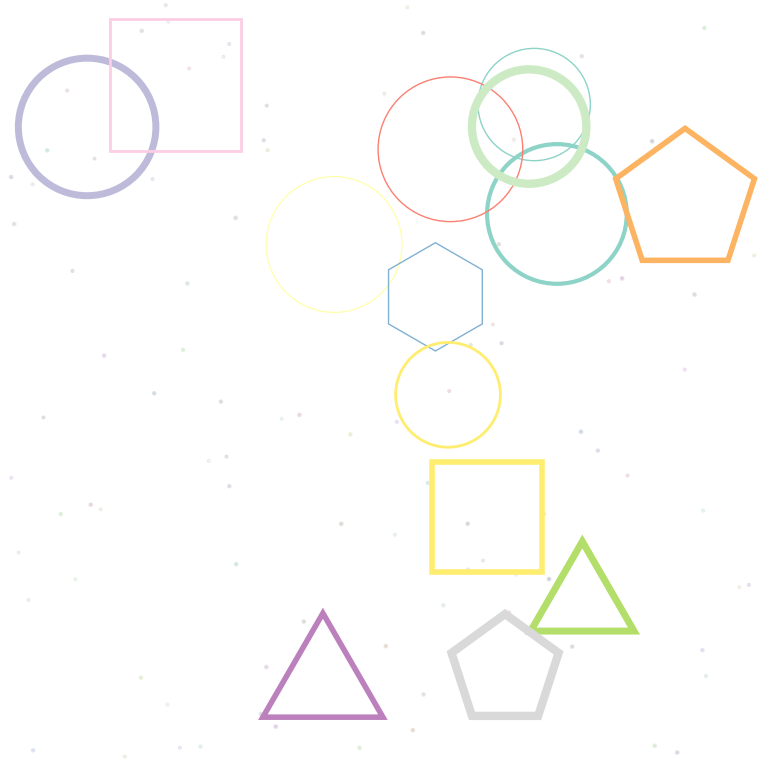[{"shape": "circle", "thickness": 0.5, "radius": 0.36, "center": [0.694, 0.864]}, {"shape": "circle", "thickness": 1.5, "radius": 0.45, "center": [0.723, 0.722]}, {"shape": "circle", "thickness": 0.5, "radius": 0.44, "center": [0.434, 0.682]}, {"shape": "circle", "thickness": 2.5, "radius": 0.45, "center": [0.113, 0.835]}, {"shape": "circle", "thickness": 0.5, "radius": 0.47, "center": [0.585, 0.806]}, {"shape": "hexagon", "thickness": 0.5, "radius": 0.35, "center": [0.565, 0.614]}, {"shape": "pentagon", "thickness": 2, "radius": 0.47, "center": [0.89, 0.739]}, {"shape": "triangle", "thickness": 2.5, "radius": 0.39, "center": [0.756, 0.219]}, {"shape": "square", "thickness": 1, "radius": 0.43, "center": [0.228, 0.889]}, {"shape": "pentagon", "thickness": 3, "radius": 0.37, "center": [0.656, 0.129]}, {"shape": "triangle", "thickness": 2, "radius": 0.45, "center": [0.419, 0.114]}, {"shape": "circle", "thickness": 3, "radius": 0.37, "center": [0.687, 0.836]}, {"shape": "square", "thickness": 2, "radius": 0.36, "center": [0.633, 0.329]}, {"shape": "circle", "thickness": 1, "radius": 0.34, "center": [0.582, 0.487]}]